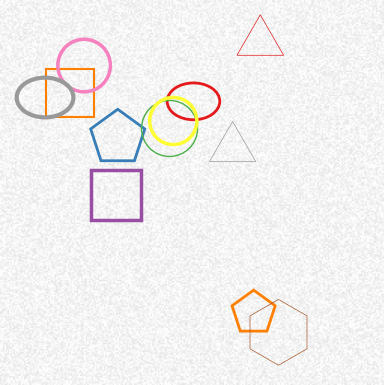[{"shape": "triangle", "thickness": 0.5, "radius": 0.35, "center": [0.676, 0.891]}, {"shape": "oval", "thickness": 2, "radius": 0.34, "center": [0.503, 0.737]}, {"shape": "pentagon", "thickness": 2, "radius": 0.37, "center": [0.306, 0.642]}, {"shape": "circle", "thickness": 1, "radius": 0.36, "center": [0.44, 0.666]}, {"shape": "square", "thickness": 2.5, "radius": 0.33, "center": [0.302, 0.493]}, {"shape": "square", "thickness": 1.5, "radius": 0.31, "center": [0.182, 0.758]}, {"shape": "pentagon", "thickness": 2, "radius": 0.29, "center": [0.659, 0.188]}, {"shape": "circle", "thickness": 2.5, "radius": 0.31, "center": [0.45, 0.686]}, {"shape": "hexagon", "thickness": 0.5, "radius": 0.43, "center": [0.723, 0.137]}, {"shape": "circle", "thickness": 2.5, "radius": 0.34, "center": [0.218, 0.83]}, {"shape": "oval", "thickness": 3, "radius": 0.37, "center": [0.117, 0.747]}, {"shape": "triangle", "thickness": 0.5, "radius": 0.35, "center": [0.604, 0.615]}]